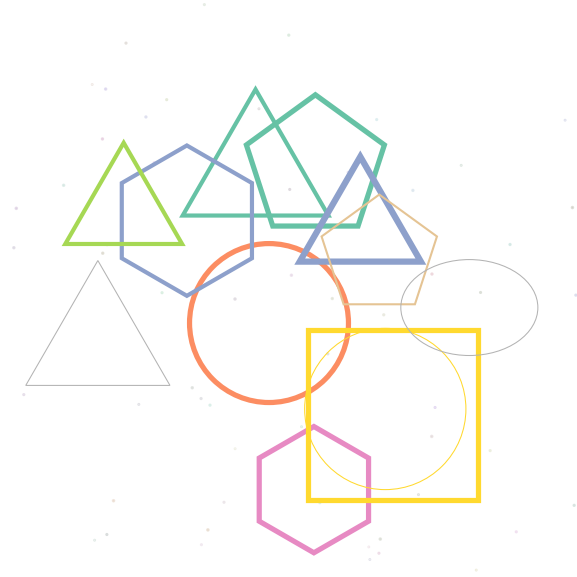[{"shape": "triangle", "thickness": 2, "radius": 0.73, "center": [0.442, 0.699]}, {"shape": "pentagon", "thickness": 2.5, "radius": 0.63, "center": [0.546, 0.709]}, {"shape": "circle", "thickness": 2.5, "radius": 0.69, "center": [0.466, 0.44]}, {"shape": "hexagon", "thickness": 2, "radius": 0.65, "center": [0.324, 0.617]}, {"shape": "triangle", "thickness": 3, "radius": 0.61, "center": [0.624, 0.607]}, {"shape": "hexagon", "thickness": 2.5, "radius": 0.55, "center": [0.544, 0.151]}, {"shape": "triangle", "thickness": 2, "radius": 0.58, "center": [0.214, 0.635]}, {"shape": "circle", "thickness": 0.5, "radius": 0.7, "center": [0.667, 0.291]}, {"shape": "square", "thickness": 2.5, "radius": 0.73, "center": [0.681, 0.28]}, {"shape": "pentagon", "thickness": 1, "radius": 0.53, "center": [0.657, 0.557]}, {"shape": "triangle", "thickness": 0.5, "radius": 0.72, "center": [0.169, 0.404]}, {"shape": "oval", "thickness": 0.5, "radius": 0.59, "center": [0.813, 0.467]}]